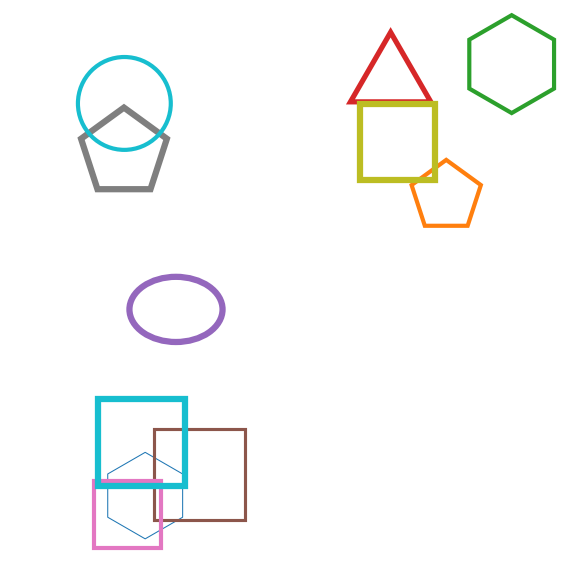[{"shape": "hexagon", "thickness": 0.5, "radius": 0.37, "center": [0.251, 0.141]}, {"shape": "pentagon", "thickness": 2, "radius": 0.32, "center": [0.773, 0.659]}, {"shape": "hexagon", "thickness": 2, "radius": 0.42, "center": [0.886, 0.888]}, {"shape": "triangle", "thickness": 2.5, "radius": 0.4, "center": [0.676, 0.863]}, {"shape": "oval", "thickness": 3, "radius": 0.4, "center": [0.305, 0.463]}, {"shape": "square", "thickness": 1.5, "radius": 0.39, "center": [0.346, 0.177]}, {"shape": "square", "thickness": 2, "radius": 0.29, "center": [0.221, 0.109]}, {"shape": "pentagon", "thickness": 3, "radius": 0.39, "center": [0.215, 0.735]}, {"shape": "square", "thickness": 3, "radius": 0.33, "center": [0.688, 0.753]}, {"shape": "circle", "thickness": 2, "radius": 0.4, "center": [0.215, 0.82]}, {"shape": "square", "thickness": 3, "radius": 0.38, "center": [0.246, 0.234]}]